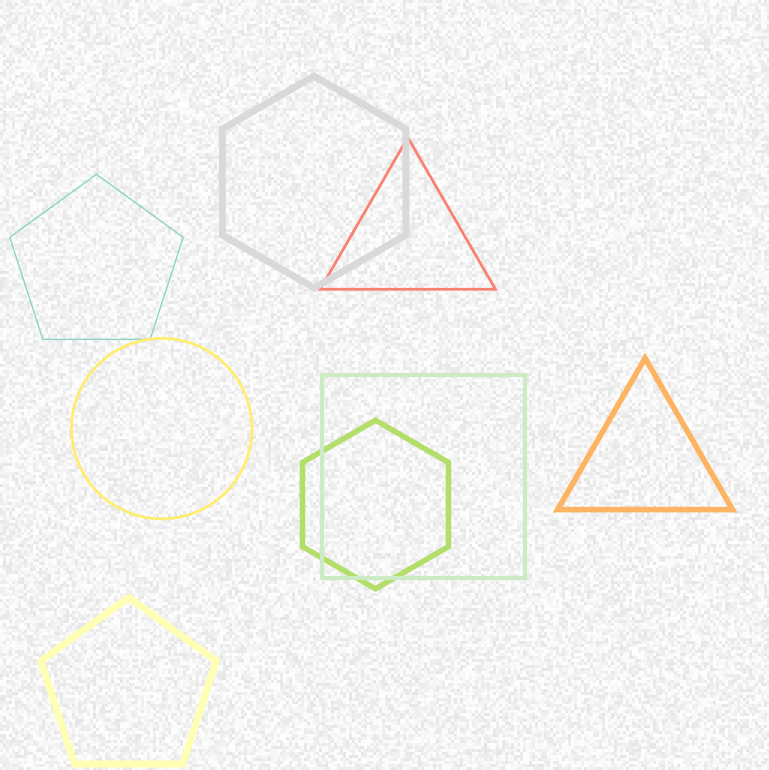[{"shape": "pentagon", "thickness": 0.5, "radius": 0.59, "center": [0.125, 0.655]}, {"shape": "pentagon", "thickness": 2.5, "radius": 0.6, "center": [0.167, 0.105]}, {"shape": "triangle", "thickness": 1, "radius": 0.66, "center": [0.53, 0.69]}, {"shape": "triangle", "thickness": 2, "radius": 0.66, "center": [0.838, 0.404]}, {"shape": "hexagon", "thickness": 2, "radius": 0.55, "center": [0.488, 0.345]}, {"shape": "hexagon", "thickness": 2.5, "radius": 0.69, "center": [0.408, 0.764]}, {"shape": "square", "thickness": 1.5, "radius": 0.66, "center": [0.55, 0.381]}, {"shape": "circle", "thickness": 1, "radius": 0.59, "center": [0.21, 0.443]}]